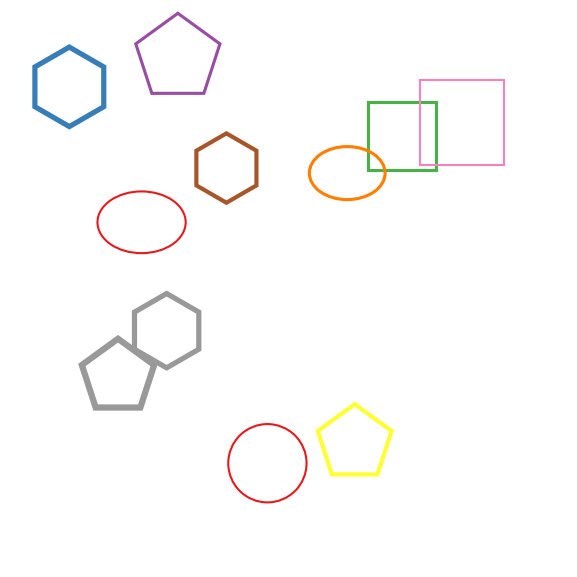[{"shape": "circle", "thickness": 1, "radius": 0.34, "center": [0.463, 0.197]}, {"shape": "oval", "thickness": 1, "radius": 0.38, "center": [0.245, 0.614]}, {"shape": "hexagon", "thickness": 2.5, "radius": 0.34, "center": [0.12, 0.849]}, {"shape": "square", "thickness": 1.5, "radius": 0.29, "center": [0.695, 0.764]}, {"shape": "pentagon", "thickness": 1.5, "radius": 0.38, "center": [0.308, 0.9]}, {"shape": "oval", "thickness": 1.5, "radius": 0.33, "center": [0.601, 0.699]}, {"shape": "pentagon", "thickness": 2, "radius": 0.34, "center": [0.614, 0.232]}, {"shape": "hexagon", "thickness": 2, "radius": 0.3, "center": [0.392, 0.708]}, {"shape": "square", "thickness": 1, "radius": 0.36, "center": [0.799, 0.787]}, {"shape": "hexagon", "thickness": 2.5, "radius": 0.32, "center": [0.289, 0.427]}, {"shape": "pentagon", "thickness": 3, "radius": 0.33, "center": [0.204, 0.347]}]